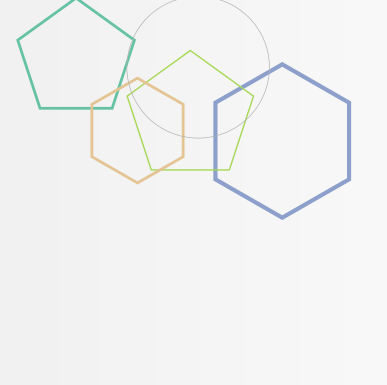[{"shape": "pentagon", "thickness": 2, "radius": 0.79, "center": [0.196, 0.847]}, {"shape": "hexagon", "thickness": 3, "radius": 1.0, "center": [0.728, 0.634]}, {"shape": "pentagon", "thickness": 1, "radius": 0.86, "center": [0.491, 0.697]}, {"shape": "hexagon", "thickness": 2, "radius": 0.68, "center": [0.355, 0.661]}, {"shape": "circle", "thickness": 0.5, "radius": 0.92, "center": [0.511, 0.825]}]